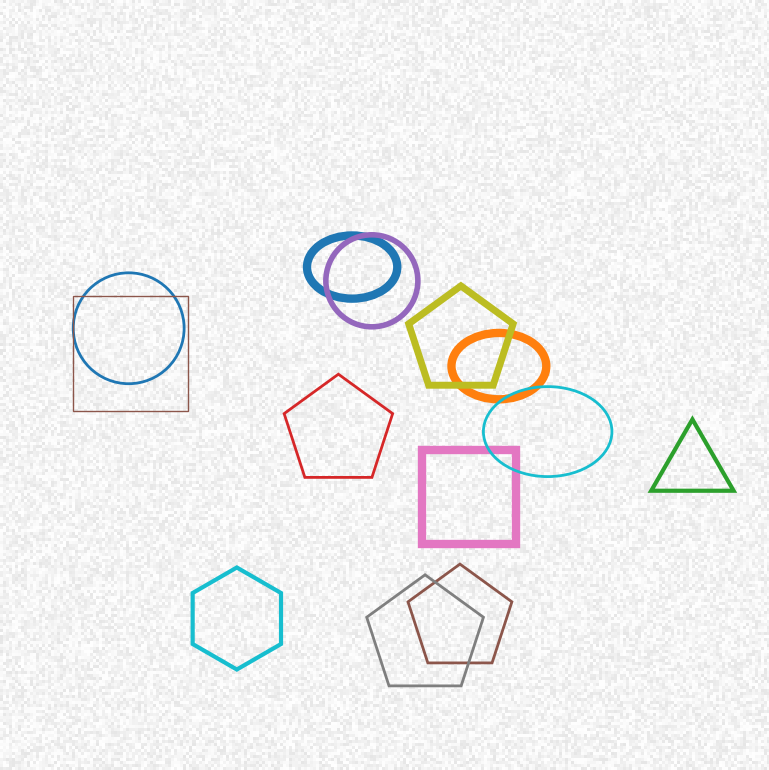[{"shape": "circle", "thickness": 1, "radius": 0.36, "center": [0.167, 0.574]}, {"shape": "oval", "thickness": 3, "radius": 0.29, "center": [0.457, 0.653]}, {"shape": "oval", "thickness": 3, "radius": 0.31, "center": [0.648, 0.525]}, {"shape": "triangle", "thickness": 1.5, "radius": 0.31, "center": [0.899, 0.394]}, {"shape": "pentagon", "thickness": 1, "radius": 0.37, "center": [0.439, 0.44]}, {"shape": "circle", "thickness": 2, "radius": 0.3, "center": [0.483, 0.635]}, {"shape": "square", "thickness": 0.5, "radius": 0.37, "center": [0.17, 0.541]}, {"shape": "pentagon", "thickness": 1, "radius": 0.35, "center": [0.597, 0.196]}, {"shape": "square", "thickness": 3, "radius": 0.31, "center": [0.609, 0.355]}, {"shape": "pentagon", "thickness": 1, "radius": 0.4, "center": [0.552, 0.174]}, {"shape": "pentagon", "thickness": 2.5, "radius": 0.36, "center": [0.599, 0.557]}, {"shape": "hexagon", "thickness": 1.5, "radius": 0.33, "center": [0.308, 0.197]}, {"shape": "oval", "thickness": 1, "radius": 0.42, "center": [0.711, 0.439]}]